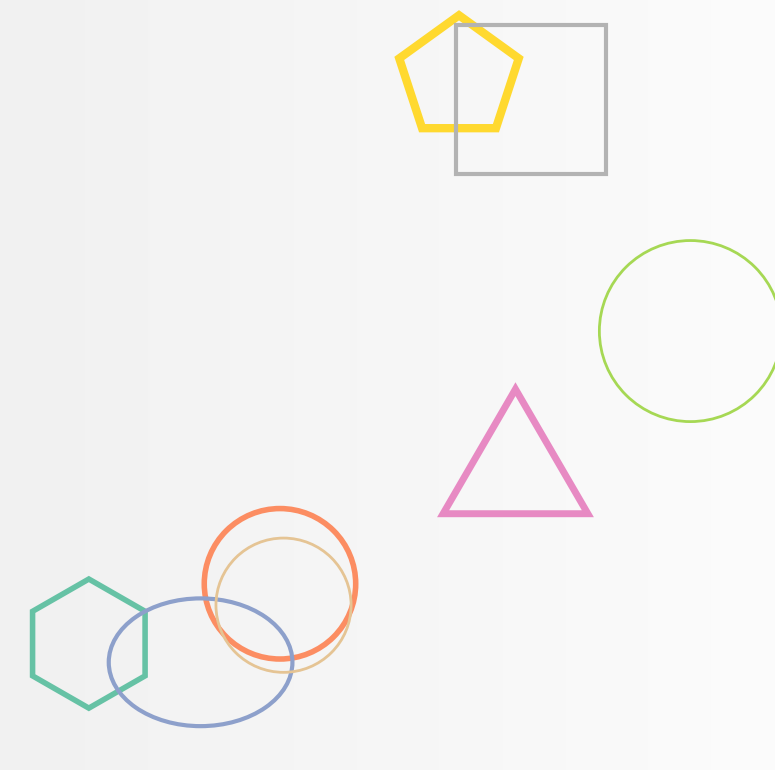[{"shape": "hexagon", "thickness": 2, "radius": 0.42, "center": [0.115, 0.164]}, {"shape": "circle", "thickness": 2, "radius": 0.49, "center": [0.361, 0.242]}, {"shape": "oval", "thickness": 1.5, "radius": 0.59, "center": [0.259, 0.14]}, {"shape": "triangle", "thickness": 2.5, "radius": 0.54, "center": [0.665, 0.387]}, {"shape": "circle", "thickness": 1, "radius": 0.59, "center": [0.891, 0.57]}, {"shape": "pentagon", "thickness": 3, "radius": 0.41, "center": [0.592, 0.899]}, {"shape": "circle", "thickness": 1, "radius": 0.44, "center": [0.366, 0.214]}, {"shape": "square", "thickness": 1.5, "radius": 0.48, "center": [0.685, 0.871]}]